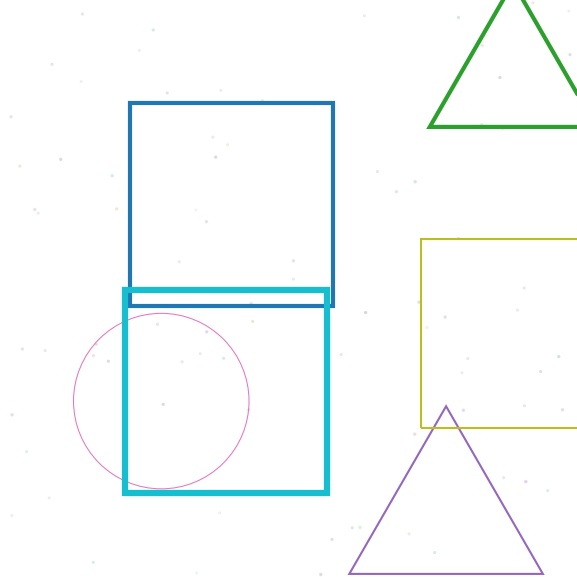[{"shape": "square", "thickness": 2, "radius": 0.88, "center": [0.401, 0.645]}, {"shape": "triangle", "thickness": 2, "radius": 0.83, "center": [0.888, 0.863]}, {"shape": "triangle", "thickness": 1, "radius": 0.97, "center": [0.772, 0.102]}, {"shape": "circle", "thickness": 0.5, "radius": 0.76, "center": [0.279, 0.305]}, {"shape": "square", "thickness": 1, "radius": 0.82, "center": [0.892, 0.421]}, {"shape": "square", "thickness": 3, "radius": 0.88, "center": [0.392, 0.321]}]